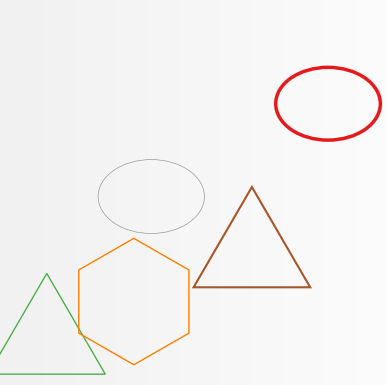[{"shape": "oval", "thickness": 2.5, "radius": 0.68, "center": [0.847, 0.731]}, {"shape": "triangle", "thickness": 1, "radius": 0.87, "center": [0.121, 0.115]}, {"shape": "hexagon", "thickness": 1, "radius": 0.82, "center": [0.345, 0.217]}, {"shape": "triangle", "thickness": 1.5, "radius": 0.87, "center": [0.65, 0.341]}, {"shape": "oval", "thickness": 0.5, "radius": 0.69, "center": [0.39, 0.49]}]